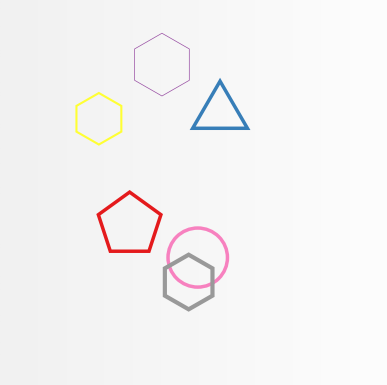[{"shape": "pentagon", "thickness": 2.5, "radius": 0.42, "center": [0.335, 0.416]}, {"shape": "triangle", "thickness": 2.5, "radius": 0.41, "center": [0.568, 0.708]}, {"shape": "hexagon", "thickness": 0.5, "radius": 0.41, "center": [0.418, 0.832]}, {"shape": "hexagon", "thickness": 1.5, "radius": 0.33, "center": [0.255, 0.691]}, {"shape": "circle", "thickness": 2.5, "radius": 0.38, "center": [0.51, 0.331]}, {"shape": "hexagon", "thickness": 3, "radius": 0.35, "center": [0.487, 0.267]}]